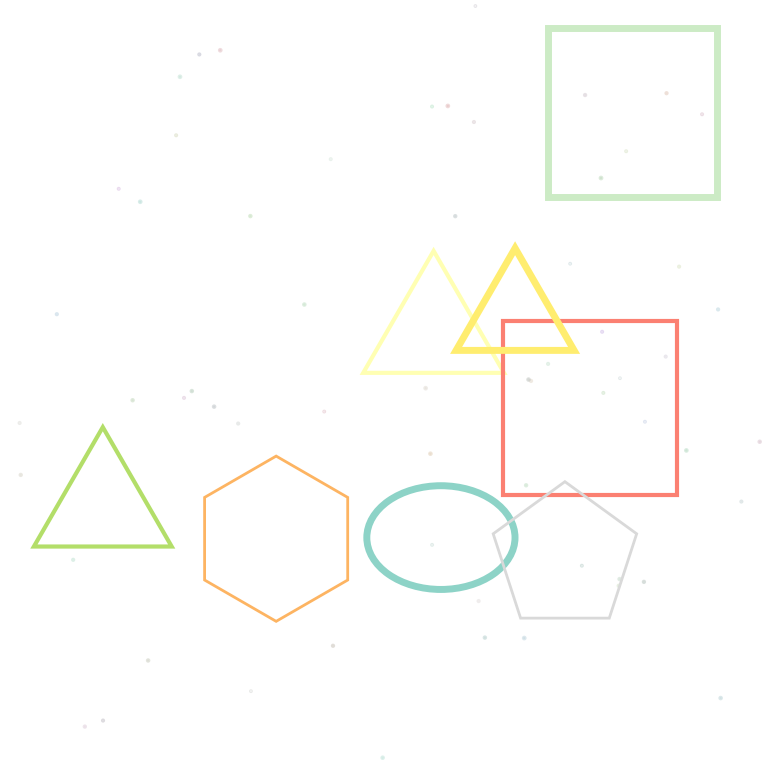[{"shape": "oval", "thickness": 2.5, "radius": 0.48, "center": [0.573, 0.302]}, {"shape": "triangle", "thickness": 1.5, "radius": 0.53, "center": [0.563, 0.569]}, {"shape": "square", "thickness": 1.5, "radius": 0.56, "center": [0.766, 0.47]}, {"shape": "hexagon", "thickness": 1, "radius": 0.54, "center": [0.359, 0.3]}, {"shape": "triangle", "thickness": 1.5, "radius": 0.52, "center": [0.133, 0.342]}, {"shape": "pentagon", "thickness": 1, "radius": 0.49, "center": [0.734, 0.276]}, {"shape": "square", "thickness": 2.5, "radius": 0.55, "center": [0.821, 0.854]}, {"shape": "triangle", "thickness": 2.5, "radius": 0.44, "center": [0.669, 0.589]}]